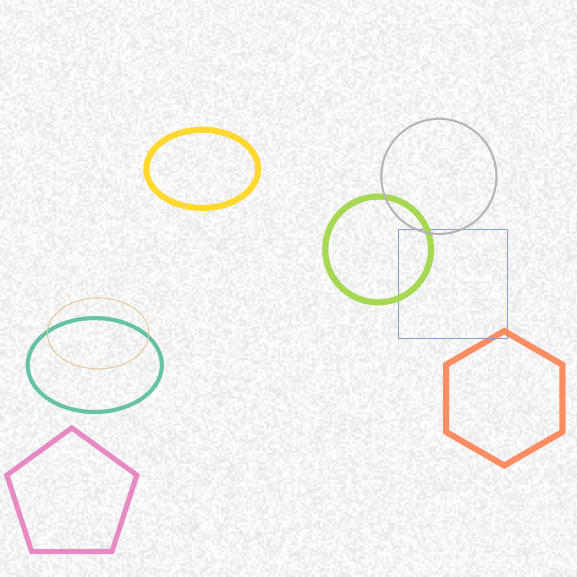[{"shape": "oval", "thickness": 2, "radius": 0.58, "center": [0.164, 0.367]}, {"shape": "hexagon", "thickness": 3, "radius": 0.58, "center": [0.873, 0.309]}, {"shape": "square", "thickness": 0.5, "radius": 0.47, "center": [0.783, 0.508]}, {"shape": "pentagon", "thickness": 2.5, "radius": 0.59, "center": [0.124, 0.14]}, {"shape": "circle", "thickness": 3, "radius": 0.46, "center": [0.655, 0.567]}, {"shape": "oval", "thickness": 3, "radius": 0.48, "center": [0.35, 0.707]}, {"shape": "oval", "thickness": 0.5, "radius": 0.44, "center": [0.17, 0.422]}, {"shape": "circle", "thickness": 1, "radius": 0.5, "center": [0.76, 0.694]}]